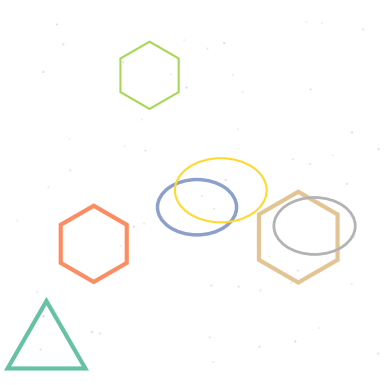[{"shape": "triangle", "thickness": 3, "radius": 0.58, "center": [0.121, 0.101]}, {"shape": "hexagon", "thickness": 3, "radius": 0.49, "center": [0.243, 0.367]}, {"shape": "oval", "thickness": 2.5, "radius": 0.51, "center": [0.512, 0.462]}, {"shape": "hexagon", "thickness": 1.5, "radius": 0.44, "center": [0.388, 0.804]}, {"shape": "oval", "thickness": 1.5, "radius": 0.6, "center": [0.573, 0.506]}, {"shape": "hexagon", "thickness": 3, "radius": 0.59, "center": [0.775, 0.384]}, {"shape": "oval", "thickness": 2, "radius": 0.53, "center": [0.817, 0.413]}]